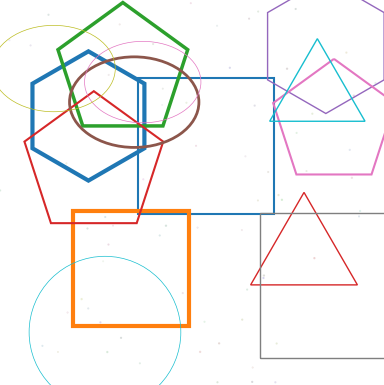[{"shape": "square", "thickness": 1.5, "radius": 0.88, "center": [0.534, 0.621]}, {"shape": "hexagon", "thickness": 3, "radius": 0.84, "center": [0.23, 0.699]}, {"shape": "square", "thickness": 3, "radius": 0.75, "center": [0.34, 0.302]}, {"shape": "pentagon", "thickness": 2.5, "radius": 0.89, "center": [0.319, 0.816]}, {"shape": "pentagon", "thickness": 1.5, "radius": 0.95, "center": [0.244, 0.574]}, {"shape": "triangle", "thickness": 1, "radius": 0.8, "center": [0.79, 0.34]}, {"shape": "hexagon", "thickness": 1, "radius": 0.87, "center": [0.846, 0.88]}, {"shape": "oval", "thickness": 2, "radius": 0.84, "center": [0.349, 0.735]}, {"shape": "oval", "thickness": 0.5, "radius": 0.76, "center": [0.371, 0.787]}, {"shape": "pentagon", "thickness": 1.5, "radius": 0.83, "center": [0.867, 0.681]}, {"shape": "square", "thickness": 1, "radius": 0.94, "center": [0.862, 0.259]}, {"shape": "oval", "thickness": 0.5, "radius": 0.8, "center": [0.139, 0.822]}, {"shape": "triangle", "thickness": 1, "radius": 0.72, "center": [0.824, 0.757]}, {"shape": "circle", "thickness": 0.5, "radius": 0.99, "center": [0.273, 0.137]}]